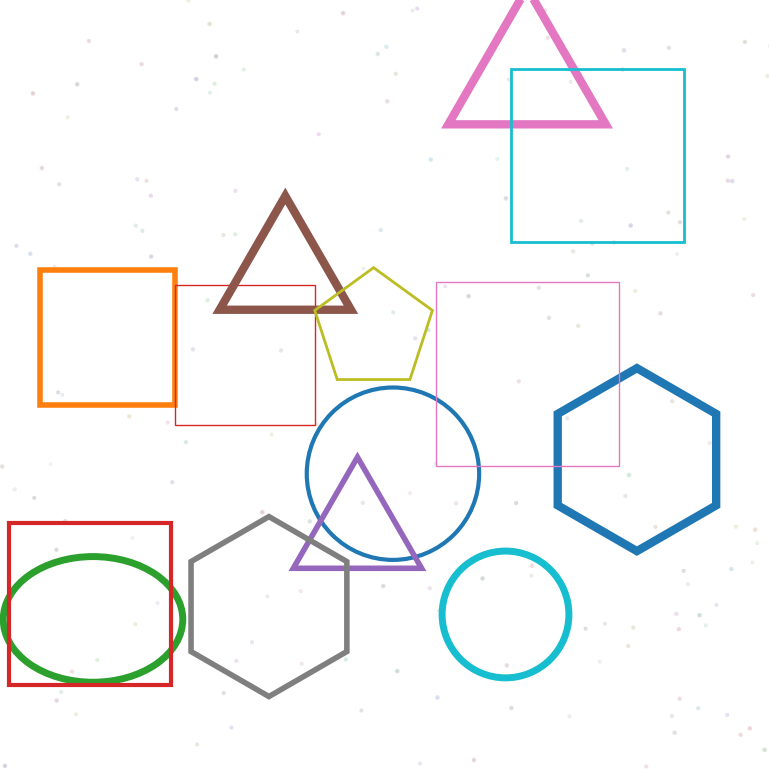[{"shape": "circle", "thickness": 1.5, "radius": 0.56, "center": [0.51, 0.385]}, {"shape": "hexagon", "thickness": 3, "radius": 0.59, "center": [0.827, 0.403]}, {"shape": "square", "thickness": 2, "radius": 0.44, "center": [0.14, 0.562]}, {"shape": "oval", "thickness": 2.5, "radius": 0.58, "center": [0.121, 0.196]}, {"shape": "square", "thickness": 1.5, "radius": 0.52, "center": [0.117, 0.215]}, {"shape": "square", "thickness": 0.5, "radius": 0.45, "center": [0.318, 0.539]}, {"shape": "triangle", "thickness": 2, "radius": 0.48, "center": [0.464, 0.31]}, {"shape": "triangle", "thickness": 3, "radius": 0.49, "center": [0.371, 0.647]}, {"shape": "square", "thickness": 0.5, "radius": 0.6, "center": [0.685, 0.514]}, {"shape": "triangle", "thickness": 3, "radius": 0.59, "center": [0.684, 0.898]}, {"shape": "hexagon", "thickness": 2, "radius": 0.58, "center": [0.349, 0.212]}, {"shape": "pentagon", "thickness": 1, "radius": 0.4, "center": [0.485, 0.572]}, {"shape": "circle", "thickness": 2.5, "radius": 0.41, "center": [0.657, 0.202]}, {"shape": "square", "thickness": 1, "radius": 0.56, "center": [0.776, 0.798]}]